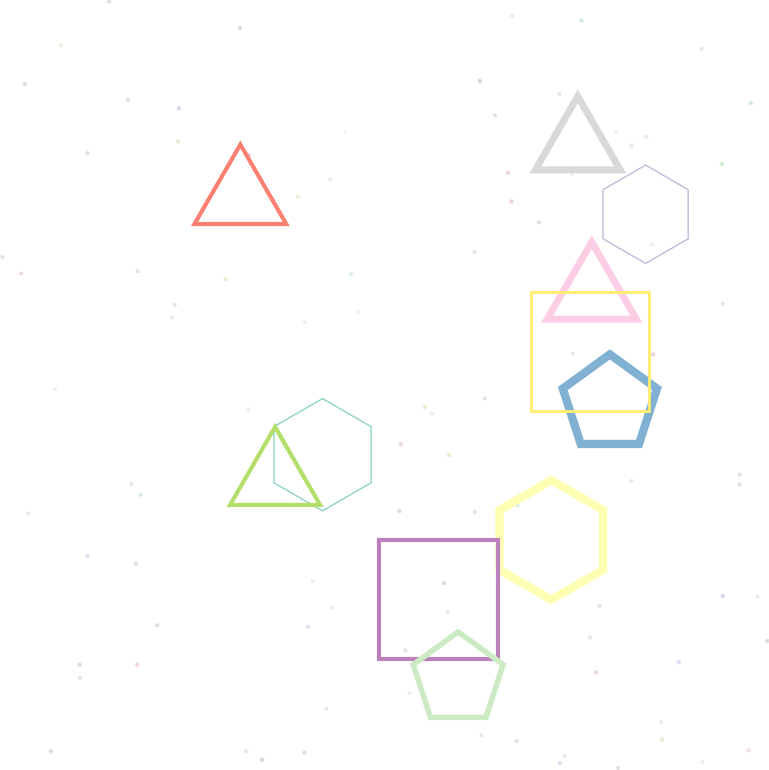[{"shape": "hexagon", "thickness": 0.5, "radius": 0.36, "center": [0.419, 0.409]}, {"shape": "hexagon", "thickness": 3, "radius": 0.39, "center": [0.716, 0.299]}, {"shape": "hexagon", "thickness": 0.5, "radius": 0.32, "center": [0.838, 0.722]}, {"shape": "triangle", "thickness": 1.5, "radius": 0.34, "center": [0.312, 0.744]}, {"shape": "pentagon", "thickness": 3, "radius": 0.32, "center": [0.792, 0.475]}, {"shape": "triangle", "thickness": 1.5, "radius": 0.34, "center": [0.357, 0.378]}, {"shape": "triangle", "thickness": 2.5, "radius": 0.33, "center": [0.768, 0.619]}, {"shape": "triangle", "thickness": 2.5, "radius": 0.32, "center": [0.75, 0.811]}, {"shape": "square", "thickness": 1.5, "radius": 0.39, "center": [0.57, 0.221]}, {"shape": "pentagon", "thickness": 2, "radius": 0.31, "center": [0.595, 0.118]}, {"shape": "square", "thickness": 1, "radius": 0.38, "center": [0.766, 0.543]}]